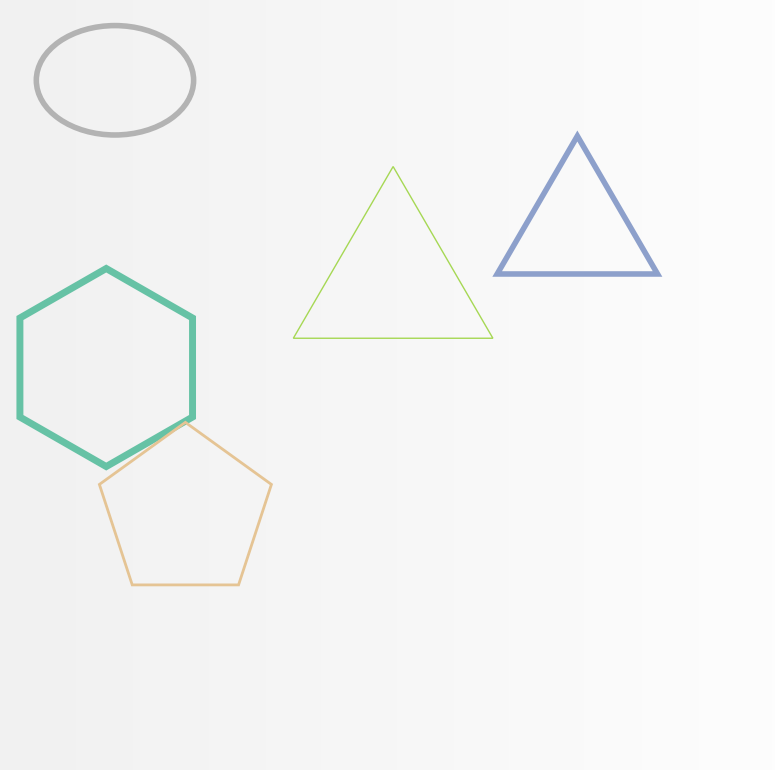[{"shape": "hexagon", "thickness": 2.5, "radius": 0.64, "center": [0.137, 0.523]}, {"shape": "triangle", "thickness": 2, "radius": 0.6, "center": [0.745, 0.704]}, {"shape": "triangle", "thickness": 0.5, "radius": 0.74, "center": [0.507, 0.635]}, {"shape": "pentagon", "thickness": 1, "radius": 0.58, "center": [0.239, 0.335]}, {"shape": "oval", "thickness": 2, "radius": 0.51, "center": [0.148, 0.896]}]